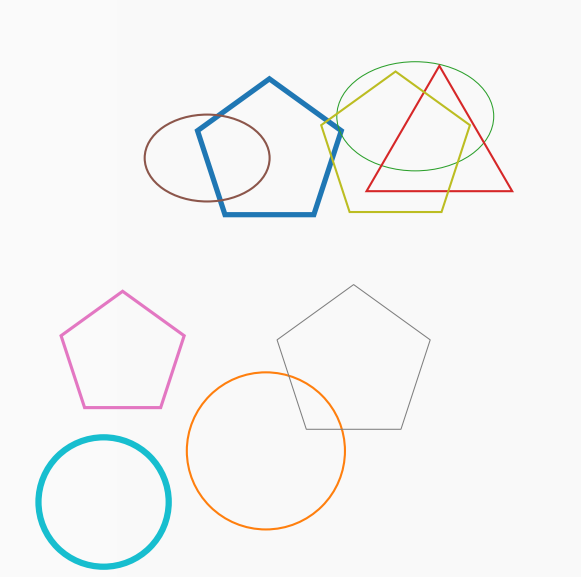[{"shape": "pentagon", "thickness": 2.5, "radius": 0.65, "center": [0.463, 0.733]}, {"shape": "circle", "thickness": 1, "radius": 0.68, "center": [0.457, 0.218]}, {"shape": "oval", "thickness": 0.5, "radius": 0.67, "center": [0.714, 0.798]}, {"shape": "triangle", "thickness": 1, "radius": 0.72, "center": [0.756, 0.74]}, {"shape": "oval", "thickness": 1, "radius": 0.54, "center": [0.356, 0.725]}, {"shape": "pentagon", "thickness": 1.5, "radius": 0.56, "center": [0.211, 0.383]}, {"shape": "pentagon", "thickness": 0.5, "radius": 0.69, "center": [0.608, 0.368]}, {"shape": "pentagon", "thickness": 1, "radius": 0.67, "center": [0.681, 0.741]}, {"shape": "circle", "thickness": 3, "radius": 0.56, "center": [0.178, 0.13]}]